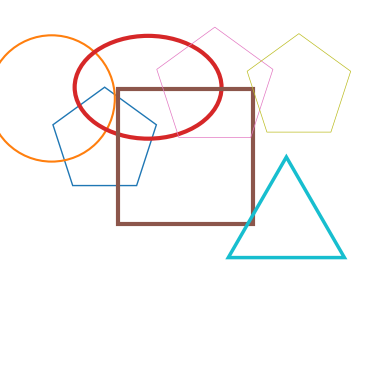[{"shape": "pentagon", "thickness": 1, "radius": 0.71, "center": [0.272, 0.632]}, {"shape": "circle", "thickness": 1.5, "radius": 0.82, "center": [0.134, 0.744]}, {"shape": "oval", "thickness": 3, "radius": 0.95, "center": [0.385, 0.773]}, {"shape": "square", "thickness": 3, "radius": 0.88, "center": [0.482, 0.594]}, {"shape": "pentagon", "thickness": 0.5, "radius": 0.79, "center": [0.558, 0.771]}, {"shape": "pentagon", "thickness": 0.5, "radius": 0.71, "center": [0.776, 0.771]}, {"shape": "triangle", "thickness": 2.5, "radius": 0.87, "center": [0.744, 0.418]}]